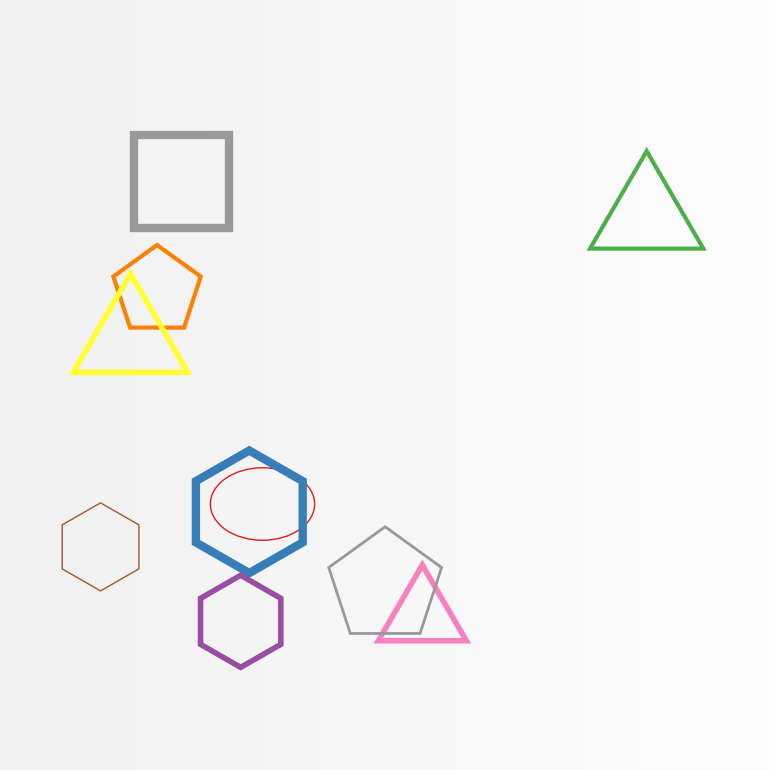[{"shape": "oval", "thickness": 0.5, "radius": 0.34, "center": [0.339, 0.345]}, {"shape": "hexagon", "thickness": 3, "radius": 0.4, "center": [0.322, 0.335]}, {"shape": "triangle", "thickness": 1.5, "radius": 0.42, "center": [0.834, 0.719]}, {"shape": "hexagon", "thickness": 2, "radius": 0.3, "center": [0.311, 0.193]}, {"shape": "pentagon", "thickness": 1.5, "radius": 0.3, "center": [0.203, 0.623]}, {"shape": "triangle", "thickness": 2, "radius": 0.43, "center": [0.168, 0.559]}, {"shape": "hexagon", "thickness": 0.5, "radius": 0.29, "center": [0.13, 0.29]}, {"shape": "triangle", "thickness": 2, "radius": 0.33, "center": [0.545, 0.201]}, {"shape": "square", "thickness": 3, "radius": 0.3, "center": [0.234, 0.764]}, {"shape": "pentagon", "thickness": 1, "radius": 0.38, "center": [0.497, 0.239]}]